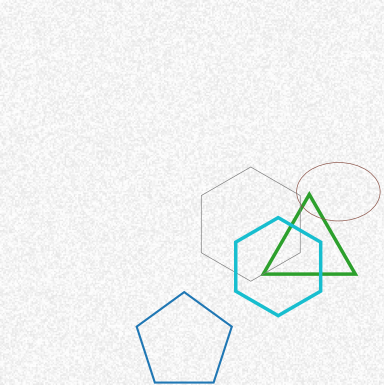[{"shape": "pentagon", "thickness": 1.5, "radius": 0.65, "center": [0.478, 0.111]}, {"shape": "triangle", "thickness": 2.5, "radius": 0.69, "center": [0.803, 0.357]}, {"shape": "oval", "thickness": 0.5, "radius": 0.54, "center": [0.879, 0.502]}, {"shape": "hexagon", "thickness": 0.5, "radius": 0.74, "center": [0.651, 0.418]}, {"shape": "hexagon", "thickness": 2.5, "radius": 0.64, "center": [0.723, 0.307]}]